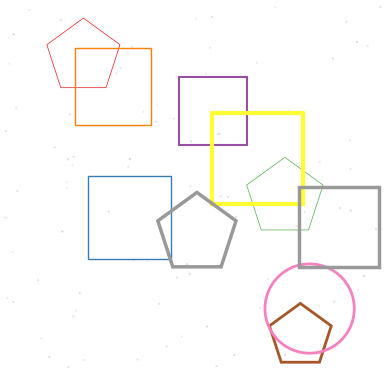[{"shape": "pentagon", "thickness": 0.5, "radius": 0.5, "center": [0.217, 0.853]}, {"shape": "square", "thickness": 1, "radius": 0.54, "center": [0.337, 0.435]}, {"shape": "pentagon", "thickness": 0.5, "radius": 0.52, "center": [0.74, 0.487]}, {"shape": "square", "thickness": 1.5, "radius": 0.44, "center": [0.552, 0.711]}, {"shape": "square", "thickness": 1, "radius": 0.49, "center": [0.294, 0.775]}, {"shape": "square", "thickness": 3, "radius": 0.59, "center": [0.669, 0.588]}, {"shape": "pentagon", "thickness": 2, "radius": 0.42, "center": [0.78, 0.127]}, {"shape": "circle", "thickness": 2, "radius": 0.58, "center": [0.804, 0.199]}, {"shape": "square", "thickness": 2.5, "radius": 0.52, "center": [0.88, 0.411]}, {"shape": "pentagon", "thickness": 2.5, "radius": 0.53, "center": [0.512, 0.393]}]